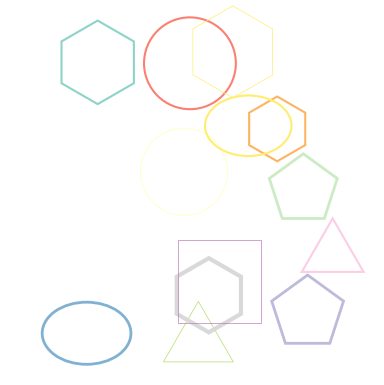[{"shape": "hexagon", "thickness": 1.5, "radius": 0.54, "center": [0.254, 0.838]}, {"shape": "circle", "thickness": 0.5, "radius": 0.57, "center": [0.478, 0.554]}, {"shape": "pentagon", "thickness": 2, "radius": 0.49, "center": [0.799, 0.188]}, {"shape": "circle", "thickness": 1.5, "radius": 0.6, "center": [0.493, 0.836]}, {"shape": "oval", "thickness": 2, "radius": 0.58, "center": [0.225, 0.134]}, {"shape": "hexagon", "thickness": 1.5, "radius": 0.42, "center": [0.72, 0.665]}, {"shape": "triangle", "thickness": 0.5, "radius": 0.52, "center": [0.515, 0.112]}, {"shape": "triangle", "thickness": 1.5, "radius": 0.46, "center": [0.864, 0.34]}, {"shape": "hexagon", "thickness": 3, "radius": 0.48, "center": [0.542, 0.233]}, {"shape": "square", "thickness": 0.5, "radius": 0.54, "center": [0.569, 0.269]}, {"shape": "pentagon", "thickness": 2, "radius": 0.46, "center": [0.788, 0.508]}, {"shape": "hexagon", "thickness": 0.5, "radius": 0.6, "center": [0.605, 0.865]}, {"shape": "oval", "thickness": 1.5, "radius": 0.56, "center": [0.645, 0.673]}]